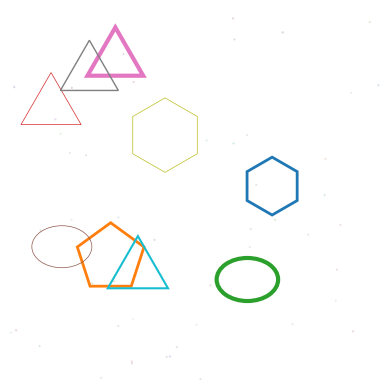[{"shape": "hexagon", "thickness": 2, "radius": 0.38, "center": [0.707, 0.517]}, {"shape": "pentagon", "thickness": 2, "radius": 0.46, "center": [0.287, 0.33]}, {"shape": "oval", "thickness": 3, "radius": 0.4, "center": [0.643, 0.274]}, {"shape": "triangle", "thickness": 0.5, "radius": 0.45, "center": [0.133, 0.721]}, {"shape": "oval", "thickness": 0.5, "radius": 0.39, "center": [0.161, 0.359]}, {"shape": "triangle", "thickness": 3, "radius": 0.42, "center": [0.3, 0.845]}, {"shape": "triangle", "thickness": 1, "radius": 0.43, "center": [0.232, 0.808]}, {"shape": "hexagon", "thickness": 0.5, "radius": 0.48, "center": [0.429, 0.649]}, {"shape": "triangle", "thickness": 1.5, "radius": 0.45, "center": [0.358, 0.296]}]